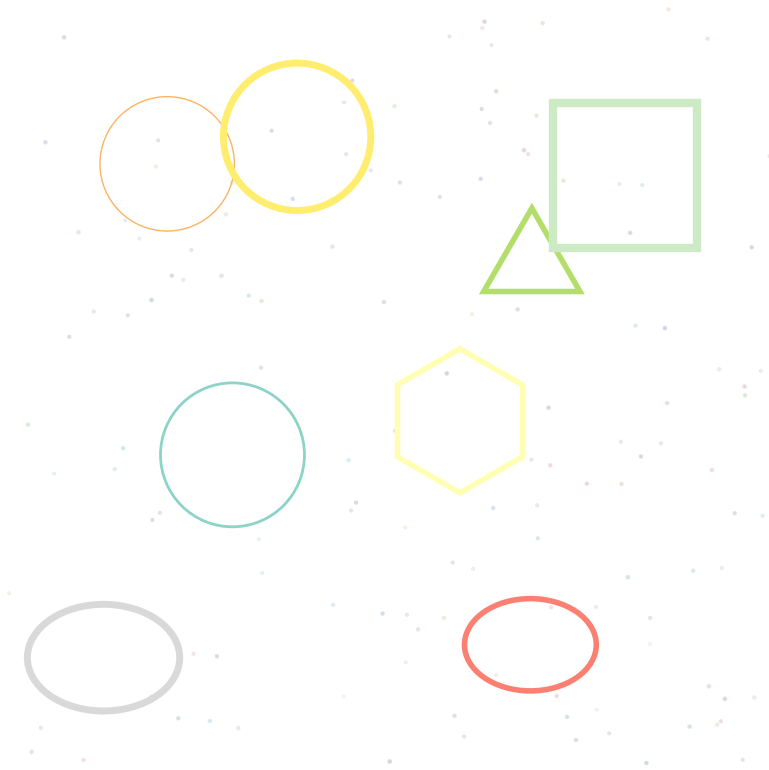[{"shape": "circle", "thickness": 1, "radius": 0.47, "center": [0.302, 0.409]}, {"shape": "hexagon", "thickness": 2, "radius": 0.47, "center": [0.597, 0.453]}, {"shape": "oval", "thickness": 2, "radius": 0.43, "center": [0.689, 0.163]}, {"shape": "circle", "thickness": 0.5, "radius": 0.44, "center": [0.217, 0.787]}, {"shape": "triangle", "thickness": 2, "radius": 0.36, "center": [0.691, 0.657]}, {"shape": "oval", "thickness": 2.5, "radius": 0.49, "center": [0.134, 0.146]}, {"shape": "square", "thickness": 3, "radius": 0.47, "center": [0.812, 0.772]}, {"shape": "circle", "thickness": 2.5, "radius": 0.48, "center": [0.386, 0.822]}]